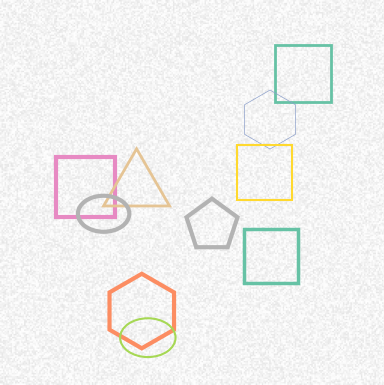[{"shape": "square", "thickness": 2.5, "radius": 0.35, "center": [0.704, 0.336]}, {"shape": "square", "thickness": 2, "radius": 0.37, "center": [0.787, 0.809]}, {"shape": "hexagon", "thickness": 3, "radius": 0.48, "center": [0.368, 0.192]}, {"shape": "hexagon", "thickness": 0.5, "radius": 0.38, "center": [0.701, 0.69]}, {"shape": "square", "thickness": 3, "radius": 0.39, "center": [0.222, 0.515]}, {"shape": "oval", "thickness": 1.5, "radius": 0.36, "center": [0.384, 0.123]}, {"shape": "square", "thickness": 1.5, "radius": 0.36, "center": [0.687, 0.552]}, {"shape": "triangle", "thickness": 2, "radius": 0.49, "center": [0.355, 0.514]}, {"shape": "pentagon", "thickness": 3, "radius": 0.35, "center": [0.551, 0.414]}, {"shape": "oval", "thickness": 3, "radius": 0.33, "center": [0.269, 0.445]}]